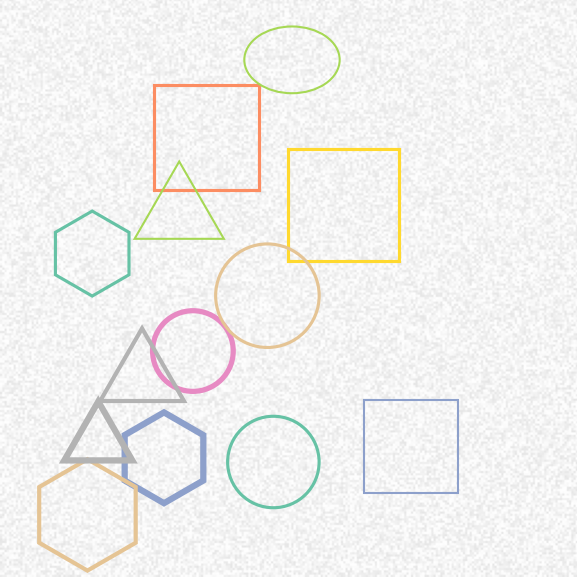[{"shape": "hexagon", "thickness": 1.5, "radius": 0.37, "center": [0.16, 0.56]}, {"shape": "circle", "thickness": 1.5, "radius": 0.4, "center": [0.473, 0.199]}, {"shape": "square", "thickness": 1.5, "radius": 0.46, "center": [0.358, 0.761]}, {"shape": "square", "thickness": 1, "radius": 0.4, "center": [0.711, 0.226]}, {"shape": "hexagon", "thickness": 3, "radius": 0.39, "center": [0.284, 0.206]}, {"shape": "circle", "thickness": 2.5, "radius": 0.35, "center": [0.334, 0.391]}, {"shape": "oval", "thickness": 1, "radius": 0.41, "center": [0.506, 0.895]}, {"shape": "triangle", "thickness": 1, "radius": 0.45, "center": [0.31, 0.63]}, {"shape": "square", "thickness": 1.5, "radius": 0.48, "center": [0.595, 0.644]}, {"shape": "hexagon", "thickness": 2, "radius": 0.48, "center": [0.151, 0.108]}, {"shape": "circle", "thickness": 1.5, "radius": 0.45, "center": [0.463, 0.487]}, {"shape": "triangle", "thickness": 2, "radius": 0.42, "center": [0.246, 0.347]}, {"shape": "triangle", "thickness": 3, "radius": 0.34, "center": [0.17, 0.236]}]